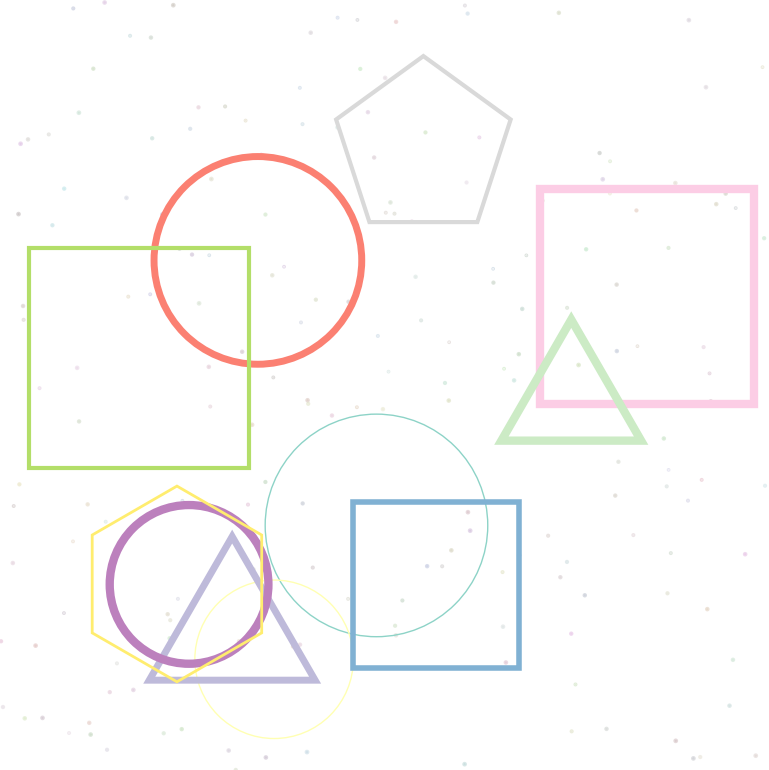[{"shape": "circle", "thickness": 0.5, "radius": 0.72, "center": [0.489, 0.318]}, {"shape": "circle", "thickness": 0.5, "radius": 0.51, "center": [0.356, 0.144]}, {"shape": "triangle", "thickness": 2.5, "radius": 0.62, "center": [0.302, 0.179]}, {"shape": "circle", "thickness": 2.5, "radius": 0.67, "center": [0.335, 0.662]}, {"shape": "square", "thickness": 2, "radius": 0.54, "center": [0.566, 0.24]}, {"shape": "square", "thickness": 1.5, "radius": 0.71, "center": [0.181, 0.535]}, {"shape": "square", "thickness": 3, "radius": 0.7, "center": [0.84, 0.615]}, {"shape": "pentagon", "thickness": 1.5, "radius": 0.6, "center": [0.55, 0.808]}, {"shape": "circle", "thickness": 3, "radius": 0.52, "center": [0.246, 0.241]}, {"shape": "triangle", "thickness": 3, "radius": 0.52, "center": [0.742, 0.48]}, {"shape": "hexagon", "thickness": 1, "radius": 0.64, "center": [0.23, 0.242]}]